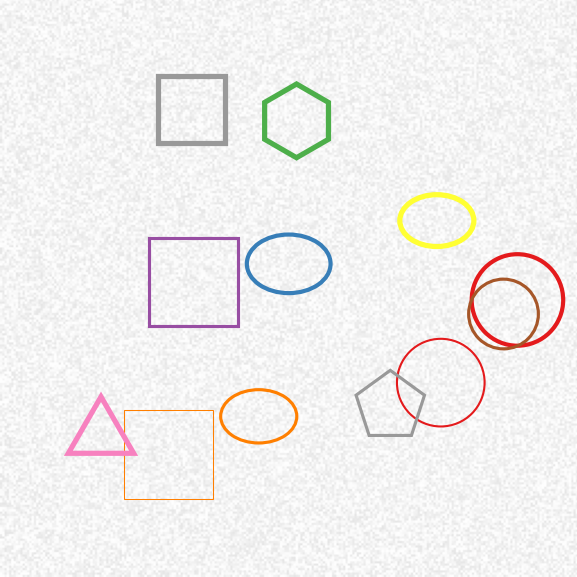[{"shape": "circle", "thickness": 2, "radius": 0.4, "center": [0.896, 0.48]}, {"shape": "circle", "thickness": 1, "radius": 0.38, "center": [0.763, 0.337]}, {"shape": "oval", "thickness": 2, "radius": 0.36, "center": [0.5, 0.542]}, {"shape": "hexagon", "thickness": 2.5, "radius": 0.32, "center": [0.514, 0.79]}, {"shape": "square", "thickness": 1.5, "radius": 0.38, "center": [0.336, 0.511]}, {"shape": "oval", "thickness": 1.5, "radius": 0.33, "center": [0.448, 0.278]}, {"shape": "square", "thickness": 0.5, "radius": 0.38, "center": [0.291, 0.212]}, {"shape": "oval", "thickness": 2.5, "radius": 0.32, "center": [0.756, 0.617]}, {"shape": "circle", "thickness": 1.5, "radius": 0.3, "center": [0.872, 0.455]}, {"shape": "triangle", "thickness": 2.5, "radius": 0.33, "center": [0.175, 0.247]}, {"shape": "square", "thickness": 2.5, "radius": 0.29, "center": [0.332, 0.81]}, {"shape": "pentagon", "thickness": 1.5, "radius": 0.31, "center": [0.676, 0.296]}]